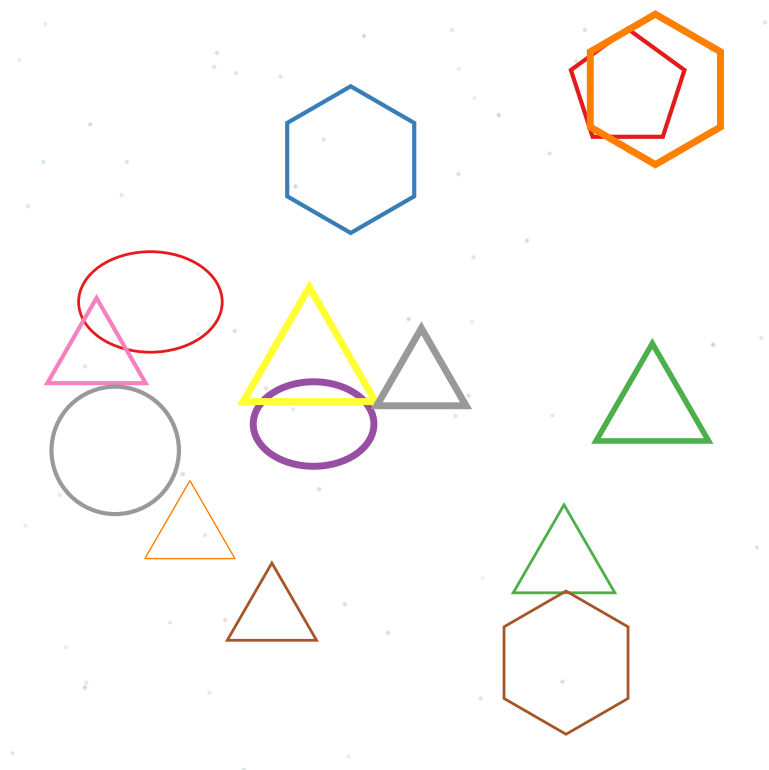[{"shape": "pentagon", "thickness": 1.5, "radius": 0.39, "center": [0.815, 0.885]}, {"shape": "oval", "thickness": 1, "radius": 0.47, "center": [0.195, 0.608]}, {"shape": "hexagon", "thickness": 1.5, "radius": 0.48, "center": [0.455, 0.793]}, {"shape": "triangle", "thickness": 2, "radius": 0.42, "center": [0.847, 0.47]}, {"shape": "triangle", "thickness": 1, "radius": 0.38, "center": [0.733, 0.268]}, {"shape": "oval", "thickness": 2.5, "radius": 0.39, "center": [0.407, 0.449]}, {"shape": "hexagon", "thickness": 2.5, "radius": 0.49, "center": [0.851, 0.884]}, {"shape": "triangle", "thickness": 0.5, "radius": 0.34, "center": [0.247, 0.308]}, {"shape": "triangle", "thickness": 2.5, "radius": 0.5, "center": [0.402, 0.528]}, {"shape": "hexagon", "thickness": 1, "radius": 0.46, "center": [0.735, 0.139]}, {"shape": "triangle", "thickness": 1, "radius": 0.33, "center": [0.353, 0.202]}, {"shape": "triangle", "thickness": 1.5, "radius": 0.37, "center": [0.125, 0.539]}, {"shape": "circle", "thickness": 1.5, "radius": 0.41, "center": [0.15, 0.415]}, {"shape": "triangle", "thickness": 2.5, "radius": 0.34, "center": [0.547, 0.507]}]